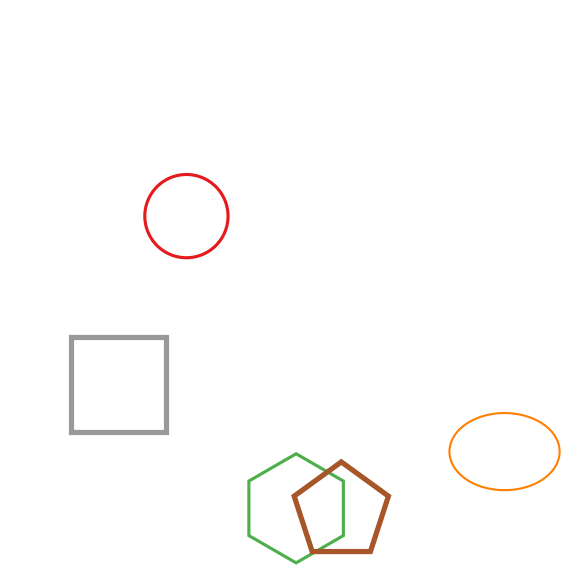[{"shape": "circle", "thickness": 1.5, "radius": 0.36, "center": [0.323, 0.625]}, {"shape": "hexagon", "thickness": 1.5, "radius": 0.47, "center": [0.513, 0.119]}, {"shape": "oval", "thickness": 1, "radius": 0.48, "center": [0.874, 0.217]}, {"shape": "pentagon", "thickness": 2.5, "radius": 0.43, "center": [0.591, 0.113]}, {"shape": "square", "thickness": 2.5, "radius": 0.41, "center": [0.206, 0.334]}]